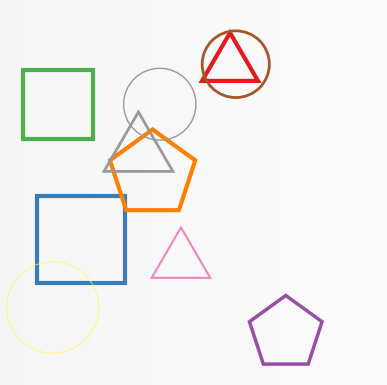[{"shape": "triangle", "thickness": 3, "radius": 0.42, "center": [0.594, 0.832]}, {"shape": "square", "thickness": 3, "radius": 0.57, "center": [0.21, 0.378]}, {"shape": "square", "thickness": 3, "radius": 0.45, "center": [0.15, 0.728]}, {"shape": "pentagon", "thickness": 2.5, "radius": 0.49, "center": [0.737, 0.134]}, {"shape": "pentagon", "thickness": 3, "radius": 0.58, "center": [0.394, 0.548]}, {"shape": "circle", "thickness": 0.5, "radius": 0.59, "center": [0.136, 0.202]}, {"shape": "circle", "thickness": 2, "radius": 0.43, "center": [0.608, 0.833]}, {"shape": "triangle", "thickness": 1.5, "radius": 0.44, "center": [0.467, 0.322]}, {"shape": "triangle", "thickness": 2, "radius": 0.51, "center": [0.357, 0.606]}, {"shape": "circle", "thickness": 1, "radius": 0.47, "center": [0.412, 0.729]}]